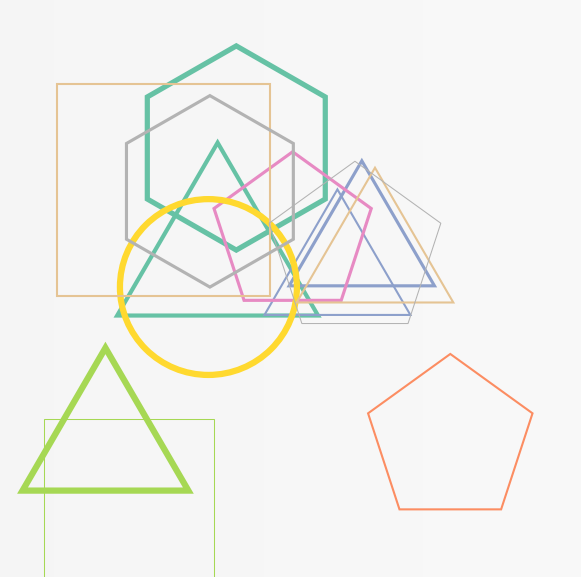[{"shape": "triangle", "thickness": 2, "radius": 1.0, "center": [0.374, 0.553]}, {"shape": "hexagon", "thickness": 2.5, "radius": 0.88, "center": [0.407, 0.743]}, {"shape": "pentagon", "thickness": 1, "radius": 0.74, "center": [0.775, 0.237]}, {"shape": "triangle", "thickness": 1.5, "radius": 0.72, "center": [0.623, 0.576]}, {"shape": "triangle", "thickness": 1, "radius": 0.72, "center": [0.581, 0.526]}, {"shape": "pentagon", "thickness": 1.5, "radius": 0.71, "center": [0.503, 0.594]}, {"shape": "square", "thickness": 0.5, "radius": 0.73, "center": [0.223, 0.127]}, {"shape": "triangle", "thickness": 3, "radius": 0.82, "center": [0.181, 0.232]}, {"shape": "circle", "thickness": 3, "radius": 0.76, "center": [0.359, 0.502]}, {"shape": "square", "thickness": 1, "radius": 0.92, "center": [0.281, 0.67]}, {"shape": "triangle", "thickness": 1, "radius": 0.78, "center": [0.645, 0.553]}, {"shape": "hexagon", "thickness": 1.5, "radius": 0.83, "center": [0.361, 0.668]}, {"shape": "pentagon", "thickness": 0.5, "radius": 0.78, "center": [0.611, 0.565]}]